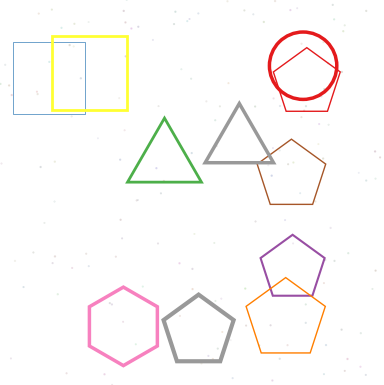[{"shape": "pentagon", "thickness": 1, "radius": 0.46, "center": [0.797, 0.785]}, {"shape": "circle", "thickness": 2.5, "radius": 0.44, "center": [0.787, 0.829]}, {"shape": "square", "thickness": 0.5, "radius": 0.47, "center": [0.128, 0.798]}, {"shape": "triangle", "thickness": 2, "radius": 0.55, "center": [0.427, 0.582]}, {"shape": "pentagon", "thickness": 1.5, "radius": 0.44, "center": [0.76, 0.303]}, {"shape": "pentagon", "thickness": 1, "radius": 0.54, "center": [0.742, 0.171]}, {"shape": "square", "thickness": 2, "radius": 0.48, "center": [0.233, 0.81]}, {"shape": "pentagon", "thickness": 1, "radius": 0.47, "center": [0.757, 0.545]}, {"shape": "hexagon", "thickness": 2.5, "radius": 0.51, "center": [0.32, 0.152]}, {"shape": "triangle", "thickness": 2.5, "radius": 0.51, "center": [0.622, 0.629]}, {"shape": "pentagon", "thickness": 3, "radius": 0.48, "center": [0.516, 0.139]}]